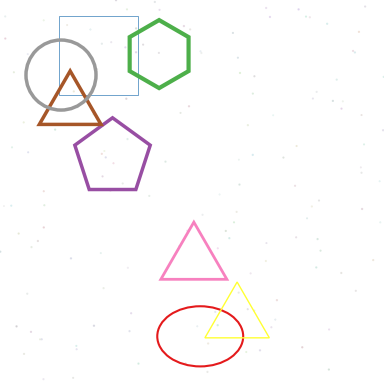[{"shape": "oval", "thickness": 1.5, "radius": 0.56, "center": [0.52, 0.126]}, {"shape": "square", "thickness": 0.5, "radius": 0.52, "center": [0.256, 0.856]}, {"shape": "hexagon", "thickness": 3, "radius": 0.44, "center": [0.413, 0.86]}, {"shape": "pentagon", "thickness": 2.5, "radius": 0.51, "center": [0.292, 0.591]}, {"shape": "triangle", "thickness": 1, "radius": 0.48, "center": [0.616, 0.171]}, {"shape": "triangle", "thickness": 2.5, "radius": 0.46, "center": [0.182, 0.723]}, {"shape": "triangle", "thickness": 2, "radius": 0.49, "center": [0.504, 0.324]}, {"shape": "circle", "thickness": 2.5, "radius": 0.45, "center": [0.158, 0.805]}]